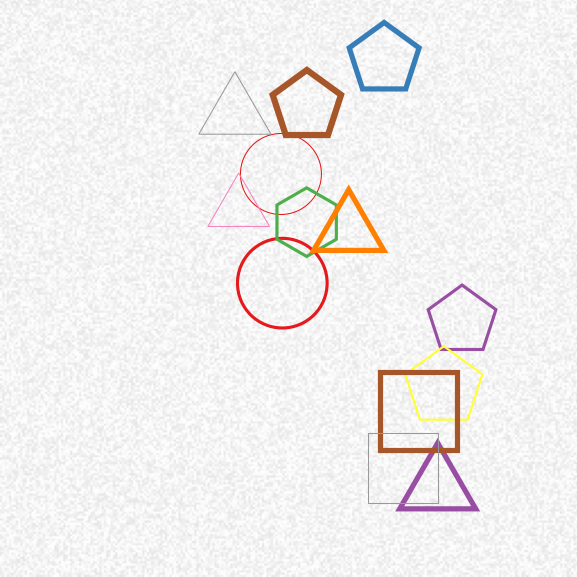[{"shape": "circle", "thickness": 1.5, "radius": 0.39, "center": [0.489, 0.509]}, {"shape": "circle", "thickness": 0.5, "radius": 0.35, "center": [0.486, 0.698]}, {"shape": "pentagon", "thickness": 2.5, "radius": 0.32, "center": [0.665, 0.897]}, {"shape": "hexagon", "thickness": 1.5, "radius": 0.3, "center": [0.531, 0.614]}, {"shape": "pentagon", "thickness": 1.5, "radius": 0.31, "center": [0.8, 0.444]}, {"shape": "triangle", "thickness": 2.5, "radius": 0.38, "center": [0.758, 0.156]}, {"shape": "triangle", "thickness": 2.5, "radius": 0.35, "center": [0.604, 0.601]}, {"shape": "pentagon", "thickness": 1, "radius": 0.35, "center": [0.769, 0.329]}, {"shape": "square", "thickness": 2.5, "radius": 0.34, "center": [0.725, 0.287]}, {"shape": "pentagon", "thickness": 3, "radius": 0.31, "center": [0.531, 0.816]}, {"shape": "triangle", "thickness": 0.5, "radius": 0.31, "center": [0.413, 0.638]}, {"shape": "square", "thickness": 0.5, "radius": 0.3, "center": [0.698, 0.188]}, {"shape": "triangle", "thickness": 0.5, "radius": 0.36, "center": [0.407, 0.803]}]